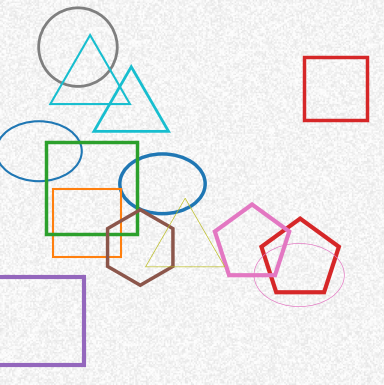[{"shape": "oval", "thickness": 2.5, "radius": 0.55, "center": [0.422, 0.523]}, {"shape": "oval", "thickness": 1.5, "radius": 0.56, "center": [0.101, 0.607]}, {"shape": "square", "thickness": 1.5, "radius": 0.44, "center": [0.226, 0.42]}, {"shape": "square", "thickness": 2.5, "radius": 0.59, "center": [0.238, 0.511]}, {"shape": "square", "thickness": 2.5, "radius": 0.41, "center": [0.871, 0.769]}, {"shape": "pentagon", "thickness": 3, "radius": 0.53, "center": [0.78, 0.326]}, {"shape": "square", "thickness": 3, "radius": 0.57, "center": [0.106, 0.166]}, {"shape": "hexagon", "thickness": 2.5, "radius": 0.49, "center": [0.364, 0.357]}, {"shape": "pentagon", "thickness": 3, "radius": 0.51, "center": [0.655, 0.367]}, {"shape": "oval", "thickness": 0.5, "radius": 0.59, "center": [0.777, 0.286]}, {"shape": "circle", "thickness": 2, "radius": 0.51, "center": [0.202, 0.878]}, {"shape": "triangle", "thickness": 0.5, "radius": 0.59, "center": [0.481, 0.366]}, {"shape": "triangle", "thickness": 1.5, "radius": 0.6, "center": [0.234, 0.789]}, {"shape": "triangle", "thickness": 2, "radius": 0.56, "center": [0.341, 0.715]}]